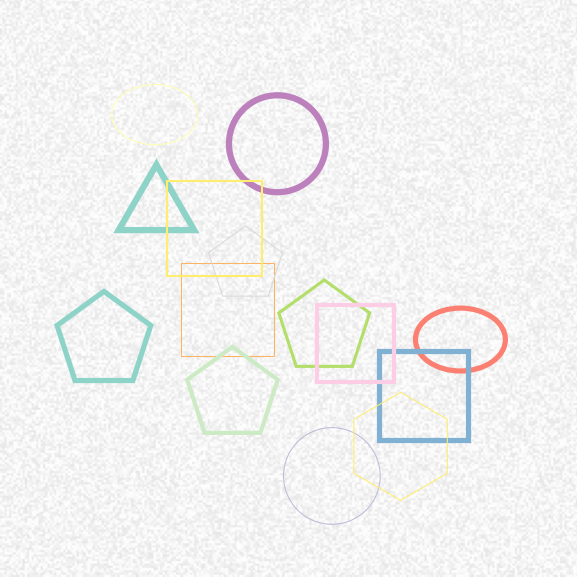[{"shape": "triangle", "thickness": 3, "radius": 0.38, "center": [0.271, 0.638]}, {"shape": "pentagon", "thickness": 2.5, "radius": 0.43, "center": [0.18, 0.409]}, {"shape": "oval", "thickness": 0.5, "radius": 0.37, "center": [0.268, 0.801]}, {"shape": "circle", "thickness": 0.5, "radius": 0.42, "center": [0.575, 0.175]}, {"shape": "oval", "thickness": 2.5, "radius": 0.39, "center": [0.797, 0.411]}, {"shape": "square", "thickness": 2.5, "radius": 0.38, "center": [0.733, 0.315]}, {"shape": "square", "thickness": 0.5, "radius": 0.4, "center": [0.394, 0.463]}, {"shape": "pentagon", "thickness": 1.5, "radius": 0.41, "center": [0.561, 0.432]}, {"shape": "square", "thickness": 2, "radius": 0.33, "center": [0.615, 0.404]}, {"shape": "pentagon", "thickness": 0.5, "radius": 0.34, "center": [0.425, 0.541]}, {"shape": "circle", "thickness": 3, "radius": 0.42, "center": [0.48, 0.75]}, {"shape": "pentagon", "thickness": 2, "radius": 0.41, "center": [0.403, 0.316]}, {"shape": "hexagon", "thickness": 0.5, "radius": 0.47, "center": [0.694, 0.226]}, {"shape": "square", "thickness": 1, "radius": 0.41, "center": [0.371, 0.604]}]